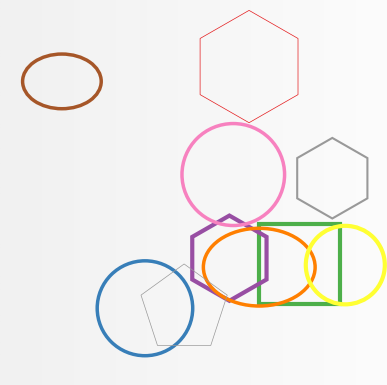[{"shape": "hexagon", "thickness": 0.5, "radius": 0.73, "center": [0.643, 0.827]}, {"shape": "circle", "thickness": 2.5, "radius": 0.62, "center": [0.374, 0.199]}, {"shape": "square", "thickness": 3, "radius": 0.52, "center": [0.774, 0.314]}, {"shape": "hexagon", "thickness": 3, "radius": 0.55, "center": [0.592, 0.329]}, {"shape": "oval", "thickness": 2.5, "radius": 0.72, "center": [0.669, 0.306]}, {"shape": "circle", "thickness": 3, "radius": 0.51, "center": [0.891, 0.311]}, {"shape": "oval", "thickness": 2.5, "radius": 0.51, "center": [0.16, 0.789]}, {"shape": "circle", "thickness": 2.5, "radius": 0.66, "center": [0.602, 0.547]}, {"shape": "pentagon", "thickness": 0.5, "radius": 0.58, "center": [0.475, 0.197]}, {"shape": "hexagon", "thickness": 1.5, "radius": 0.52, "center": [0.858, 0.537]}]